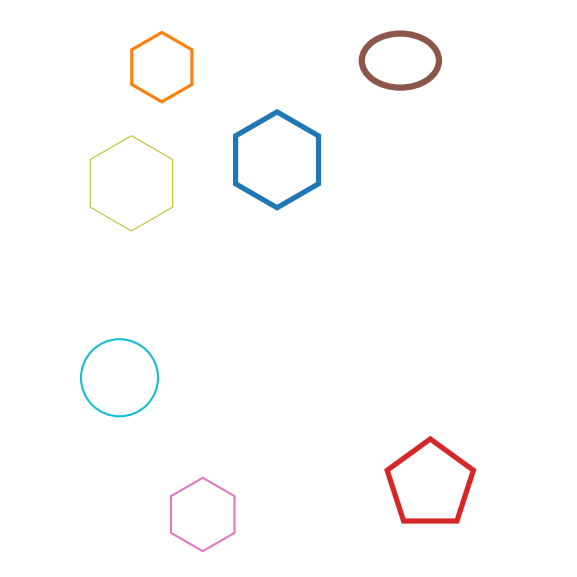[{"shape": "hexagon", "thickness": 2.5, "radius": 0.41, "center": [0.48, 0.722]}, {"shape": "hexagon", "thickness": 1.5, "radius": 0.3, "center": [0.28, 0.883]}, {"shape": "pentagon", "thickness": 2.5, "radius": 0.39, "center": [0.745, 0.16]}, {"shape": "oval", "thickness": 3, "radius": 0.33, "center": [0.693, 0.894]}, {"shape": "hexagon", "thickness": 1, "radius": 0.32, "center": [0.351, 0.108]}, {"shape": "hexagon", "thickness": 0.5, "radius": 0.41, "center": [0.228, 0.682]}, {"shape": "circle", "thickness": 1, "radius": 0.33, "center": [0.207, 0.345]}]